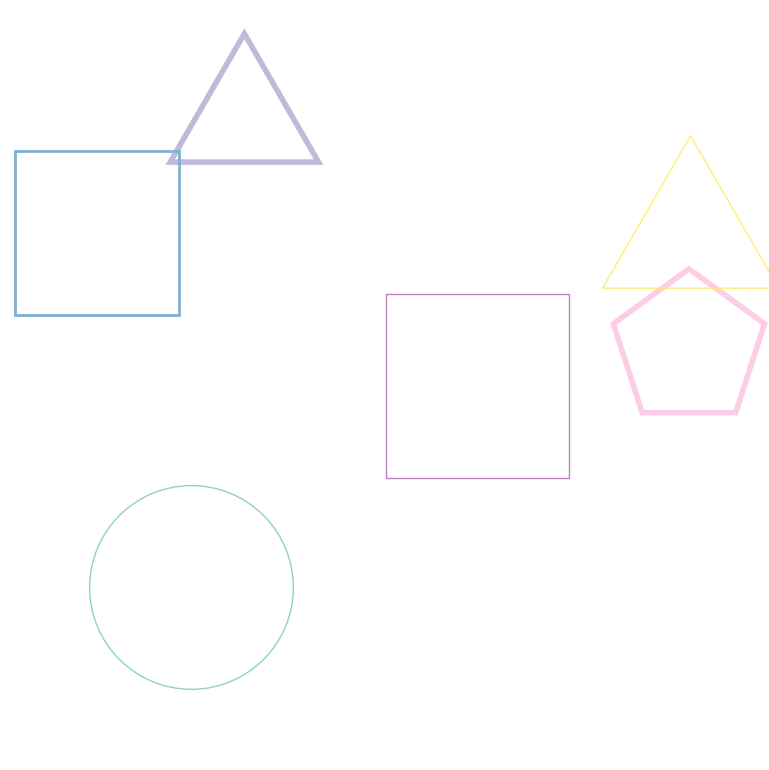[{"shape": "circle", "thickness": 0.5, "radius": 0.66, "center": [0.249, 0.237]}, {"shape": "triangle", "thickness": 2, "radius": 0.56, "center": [0.317, 0.845]}, {"shape": "square", "thickness": 1, "radius": 0.53, "center": [0.126, 0.698]}, {"shape": "pentagon", "thickness": 2, "radius": 0.52, "center": [0.895, 0.548]}, {"shape": "square", "thickness": 0.5, "radius": 0.6, "center": [0.62, 0.499]}, {"shape": "triangle", "thickness": 0.5, "radius": 0.66, "center": [0.897, 0.692]}]